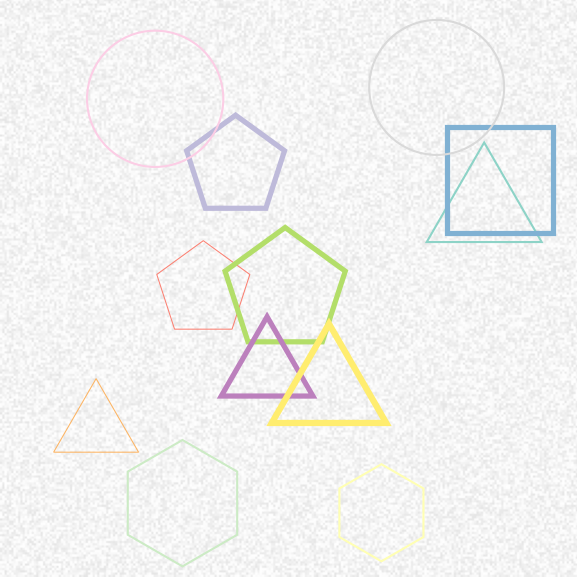[{"shape": "triangle", "thickness": 1, "radius": 0.57, "center": [0.838, 0.637]}, {"shape": "hexagon", "thickness": 1, "radius": 0.42, "center": [0.66, 0.111]}, {"shape": "pentagon", "thickness": 2.5, "radius": 0.45, "center": [0.408, 0.711]}, {"shape": "pentagon", "thickness": 0.5, "radius": 0.42, "center": [0.352, 0.498]}, {"shape": "square", "thickness": 2.5, "radius": 0.46, "center": [0.866, 0.687]}, {"shape": "triangle", "thickness": 0.5, "radius": 0.42, "center": [0.166, 0.259]}, {"shape": "pentagon", "thickness": 2.5, "radius": 0.55, "center": [0.494, 0.496]}, {"shape": "circle", "thickness": 1, "radius": 0.59, "center": [0.269, 0.828]}, {"shape": "circle", "thickness": 1, "radius": 0.58, "center": [0.756, 0.848]}, {"shape": "triangle", "thickness": 2.5, "radius": 0.46, "center": [0.462, 0.359]}, {"shape": "hexagon", "thickness": 1, "radius": 0.55, "center": [0.316, 0.128]}, {"shape": "triangle", "thickness": 3, "radius": 0.57, "center": [0.57, 0.324]}]